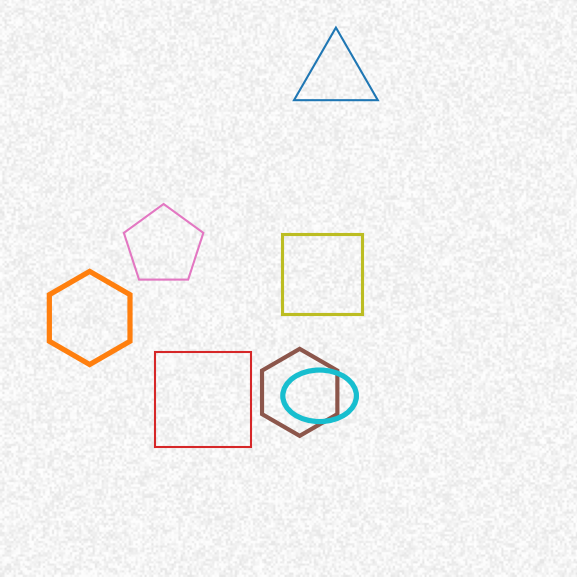[{"shape": "triangle", "thickness": 1, "radius": 0.42, "center": [0.582, 0.868]}, {"shape": "hexagon", "thickness": 2.5, "radius": 0.4, "center": [0.155, 0.449]}, {"shape": "square", "thickness": 1, "radius": 0.41, "center": [0.352, 0.307]}, {"shape": "hexagon", "thickness": 2, "radius": 0.38, "center": [0.519, 0.32]}, {"shape": "pentagon", "thickness": 1, "radius": 0.36, "center": [0.283, 0.574]}, {"shape": "square", "thickness": 1.5, "radius": 0.35, "center": [0.558, 0.525]}, {"shape": "oval", "thickness": 2.5, "radius": 0.32, "center": [0.553, 0.314]}]